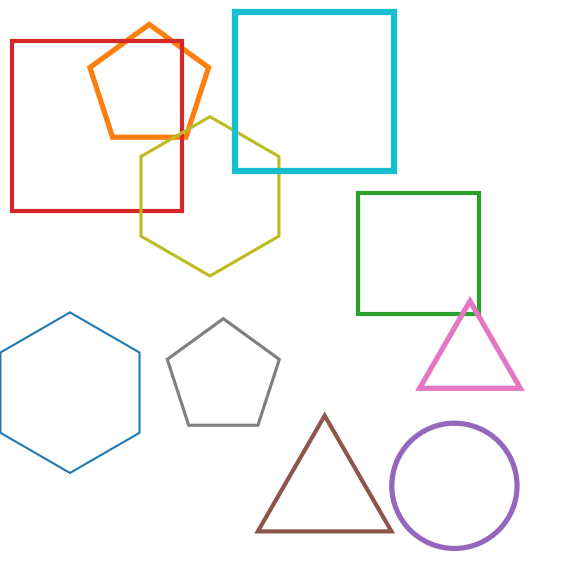[{"shape": "hexagon", "thickness": 1, "radius": 0.7, "center": [0.121, 0.319]}, {"shape": "pentagon", "thickness": 2.5, "radius": 0.54, "center": [0.258, 0.849]}, {"shape": "square", "thickness": 2, "radius": 0.52, "center": [0.725, 0.56]}, {"shape": "square", "thickness": 2, "radius": 0.73, "center": [0.168, 0.782]}, {"shape": "circle", "thickness": 2.5, "radius": 0.54, "center": [0.787, 0.158]}, {"shape": "triangle", "thickness": 2, "radius": 0.67, "center": [0.562, 0.146]}, {"shape": "triangle", "thickness": 2.5, "radius": 0.5, "center": [0.814, 0.377]}, {"shape": "pentagon", "thickness": 1.5, "radius": 0.51, "center": [0.387, 0.345]}, {"shape": "hexagon", "thickness": 1.5, "radius": 0.69, "center": [0.364, 0.659]}, {"shape": "square", "thickness": 3, "radius": 0.69, "center": [0.545, 0.841]}]